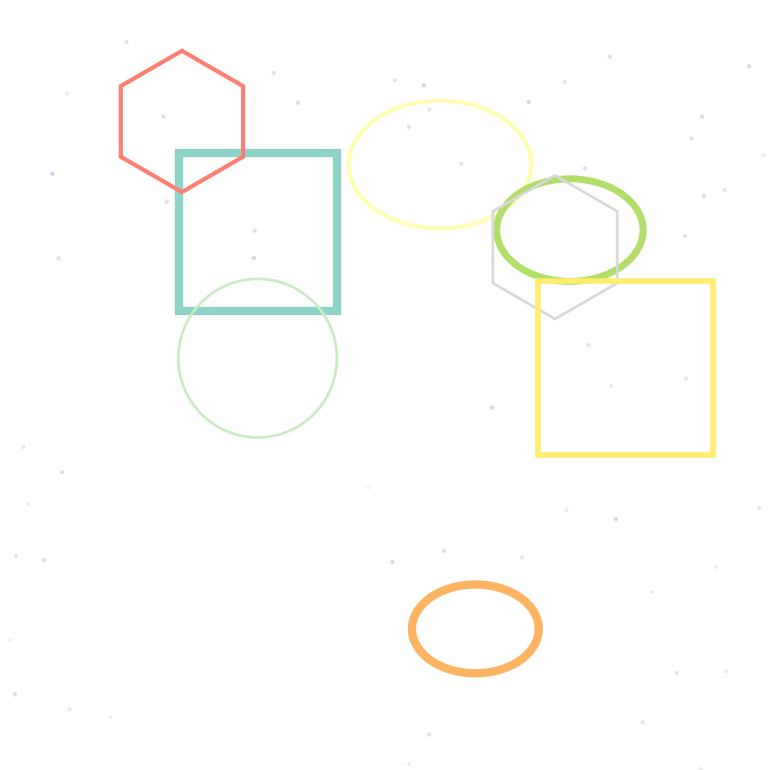[{"shape": "square", "thickness": 3, "radius": 0.51, "center": [0.335, 0.699]}, {"shape": "oval", "thickness": 1.5, "radius": 0.59, "center": [0.571, 0.786]}, {"shape": "hexagon", "thickness": 1.5, "radius": 0.46, "center": [0.236, 0.842]}, {"shape": "oval", "thickness": 3, "radius": 0.41, "center": [0.617, 0.183]}, {"shape": "oval", "thickness": 2.5, "radius": 0.48, "center": [0.74, 0.701]}, {"shape": "hexagon", "thickness": 1, "radius": 0.47, "center": [0.721, 0.679]}, {"shape": "circle", "thickness": 1, "radius": 0.51, "center": [0.335, 0.535]}, {"shape": "square", "thickness": 2, "radius": 0.57, "center": [0.812, 0.522]}]